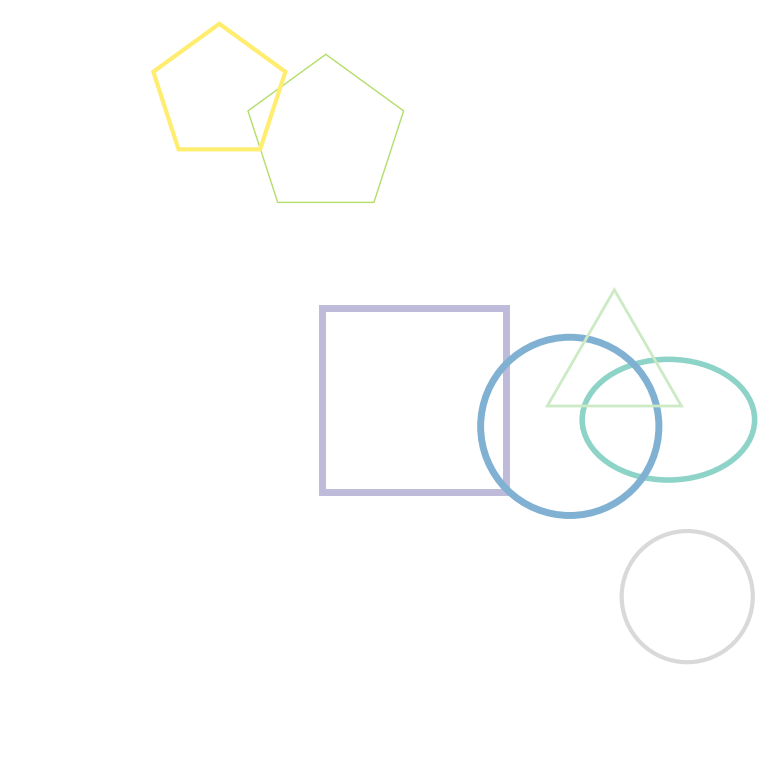[{"shape": "oval", "thickness": 2, "radius": 0.56, "center": [0.868, 0.455]}, {"shape": "square", "thickness": 2.5, "radius": 0.6, "center": [0.537, 0.481]}, {"shape": "circle", "thickness": 2.5, "radius": 0.58, "center": [0.74, 0.446]}, {"shape": "pentagon", "thickness": 0.5, "radius": 0.53, "center": [0.423, 0.823]}, {"shape": "circle", "thickness": 1.5, "radius": 0.43, "center": [0.893, 0.225]}, {"shape": "triangle", "thickness": 1, "radius": 0.5, "center": [0.798, 0.523]}, {"shape": "pentagon", "thickness": 1.5, "radius": 0.45, "center": [0.285, 0.879]}]